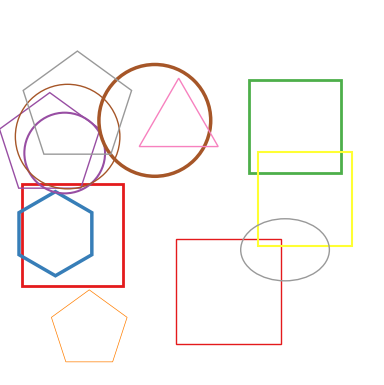[{"shape": "square", "thickness": 2, "radius": 0.66, "center": [0.189, 0.39]}, {"shape": "square", "thickness": 1, "radius": 0.68, "center": [0.594, 0.242]}, {"shape": "hexagon", "thickness": 2.5, "radius": 0.55, "center": [0.144, 0.393]}, {"shape": "square", "thickness": 2, "radius": 0.6, "center": [0.766, 0.671]}, {"shape": "pentagon", "thickness": 1, "radius": 0.69, "center": [0.129, 0.622]}, {"shape": "circle", "thickness": 1.5, "radius": 0.52, "center": [0.168, 0.603]}, {"shape": "pentagon", "thickness": 0.5, "radius": 0.52, "center": [0.232, 0.144]}, {"shape": "square", "thickness": 1.5, "radius": 0.61, "center": [0.792, 0.484]}, {"shape": "circle", "thickness": 1, "radius": 0.68, "center": [0.176, 0.645]}, {"shape": "circle", "thickness": 2.5, "radius": 0.73, "center": [0.402, 0.687]}, {"shape": "triangle", "thickness": 1, "radius": 0.59, "center": [0.464, 0.679]}, {"shape": "pentagon", "thickness": 1, "radius": 0.74, "center": [0.201, 0.719]}, {"shape": "oval", "thickness": 1, "radius": 0.58, "center": [0.74, 0.351]}]